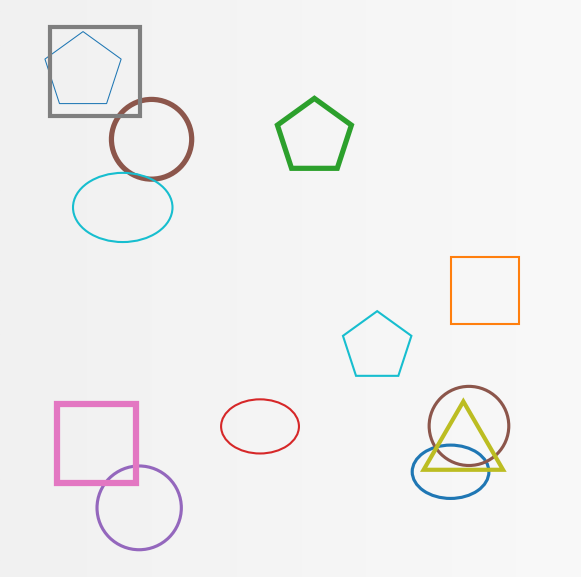[{"shape": "pentagon", "thickness": 0.5, "radius": 0.34, "center": [0.143, 0.876]}, {"shape": "oval", "thickness": 1.5, "radius": 0.33, "center": [0.775, 0.182]}, {"shape": "square", "thickness": 1, "radius": 0.29, "center": [0.834, 0.496]}, {"shape": "pentagon", "thickness": 2.5, "radius": 0.33, "center": [0.541, 0.762]}, {"shape": "oval", "thickness": 1, "radius": 0.33, "center": [0.447, 0.261]}, {"shape": "circle", "thickness": 1.5, "radius": 0.36, "center": [0.239, 0.12]}, {"shape": "circle", "thickness": 1.5, "radius": 0.34, "center": [0.807, 0.262]}, {"shape": "circle", "thickness": 2.5, "radius": 0.35, "center": [0.261, 0.758]}, {"shape": "square", "thickness": 3, "radius": 0.34, "center": [0.166, 0.231]}, {"shape": "square", "thickness": 2, "radius": 0.39, "center": [0.163, 0.875]}, {"shape": "triangle", "thickness": 2, "radius": 0.39, "center": [0.797, 0.225]}, {"shape": "pentagon", "thickness": 1, "radius": 0.31, "center": [0.649, 0.398]}, {"shape": "oval", "thickness": 1, "radius": 0.43, "center": [0.211, 0.64]}]